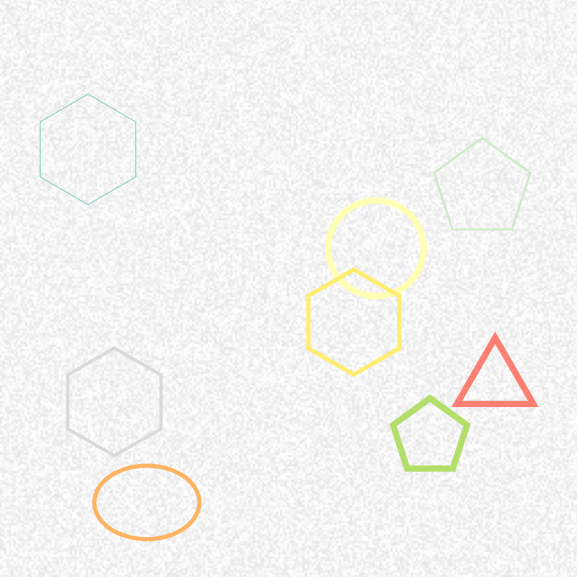[{"shape": "hexagon", "thickness": 0.5, "radius": 0.48, "center": [0.152, 0.74]}, {"shape": "circle", "thickness": 3, "radius": 0.41, "center": [0.651, 0.569]}, {"shape": "triangle", "thickness": 3, "radius": 0.38, "center": [0.857, 0.338]}, {"shape": "oval", "thickness": 2, "radius": 0.45, "center": [0.254, 0.129]}, {"shape": "pentagon", "thickness": 3, "radius": 0.34, "center": [0.745, 0.242]}, {"shape": "hexagon", "thickness": 1.5, "radius": 0.47, "center": [0.198, 0.303]}, {"shape": "pentagon", "thickness": 1, "radius": 0.44, "center": [0.835, 0.673]}, {"shape": "hexagon", "thickness": 2, "radius": 0.45, "center": [0.613, 0.441]}]